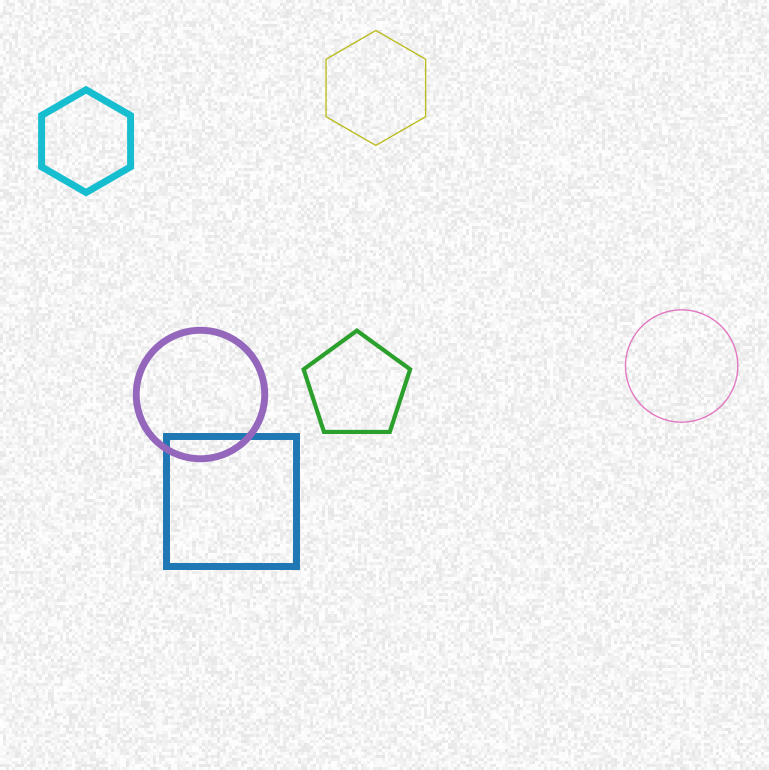[{"shape": "square", "thickness": 2.5, "radius": 0.42, "center": [0.3, 0.35]}, {"shape": "pentagon", "thickness": 1.5, "radius": 0.36, "center": [0.463, 0.498]}, {"shape": "circle", "thickness": 2.5, "radius": 0.42, "center": [0.26, 0.488]}, {"shape": "circle", "thickness": 0.5, "radius": 0.36, "center": [0.885, 0.525]}, {"shape": "hexagon", "thickness": 0.5, "radius": 0.37, "center": [0.488, 0.886]}, {"shape": "hexagon", "thickness": 2.5, "radius": 0.33, "center": [0.112, 0.817]}]